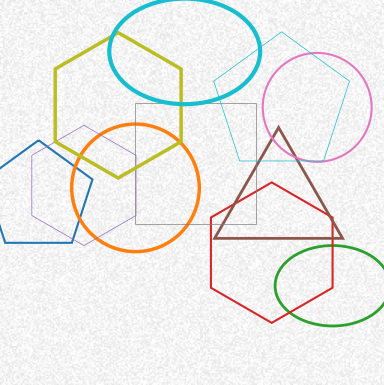[{"shape": "pentagon", "thickness": 1.5, "radius": 0.74, "center": [0.1, 0.488]}, {"shape": "circle", "thickness": 2.5, "radius": 0.83, "center": [0.352, 0.512]}, {"shape": "oval", "thickness": 2, "radius": 0.75, "center": [0.864, 0.258]}, {"shape": "hexagon", "thickness": 1.5, "radius": 0.91, "center": [0.706, 0.344]}, {"shape": "hexagon", "thickness": 0.5, "radius": 0.78, "center": [0.218, 0.518]}, {"shape": "triangle", "thickness": 2, "radius": 0.96, "center": [0.724, 0.477]}, {"shape": "circle", "thickness": 1.5, "radius": 0.71, "center": [0.824, 0.721]}, {"shape": "square", "thickness": 0.5, "radius": 0.78, "center": [0.507, 0.576]}, {"shape": "hexagon", "thickness": 2.5, "radius": 0.94, "center": [0.307, 0.726]}, {"shape": "pentagon", "thickness": 0.5, "radius": 0.93, "center": [0.731, 0.732]}, {"shape": "oval", "thickness": 3, "radius": 0.98, "center": [0.48, 0.867]}]